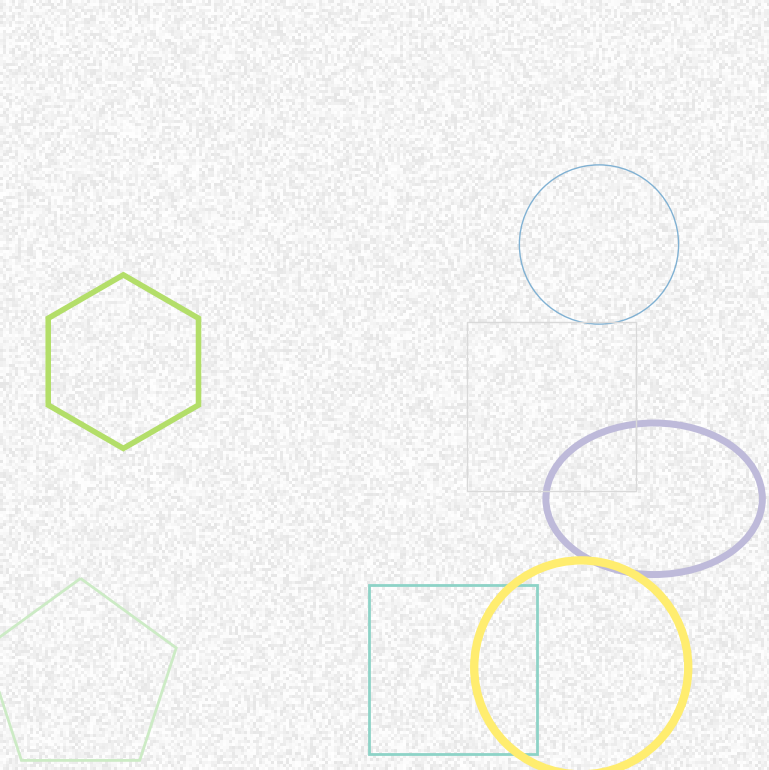[{"shape": "square", "thickness": 1, "radius": 0.55, "center": [0.589, 0.131]}, {"shape": "oval", "thickness": 2.5, "radius": 0.7, "center": [0.85, 0.352]}, {"shape": "circle", "thickness": 0.5, "radius": 0.52, "center": [0.778, 0.682]}, {"shape": "hexagon", "thickness": 2, "radius": 0.56, "center": [0.16, 0.53]}, {"shape": "square", "thickness": 0.5, "radius": 0.55, "center": [0.716, 0.472]}, {"shape": "pentagon", "thickness": 1, "radius": 0.65, "center": [0.105, 0.118]}, {"shape": "circle", "thickness": 3, "radius": 0.69, "center": [0.755, 0.133]}]